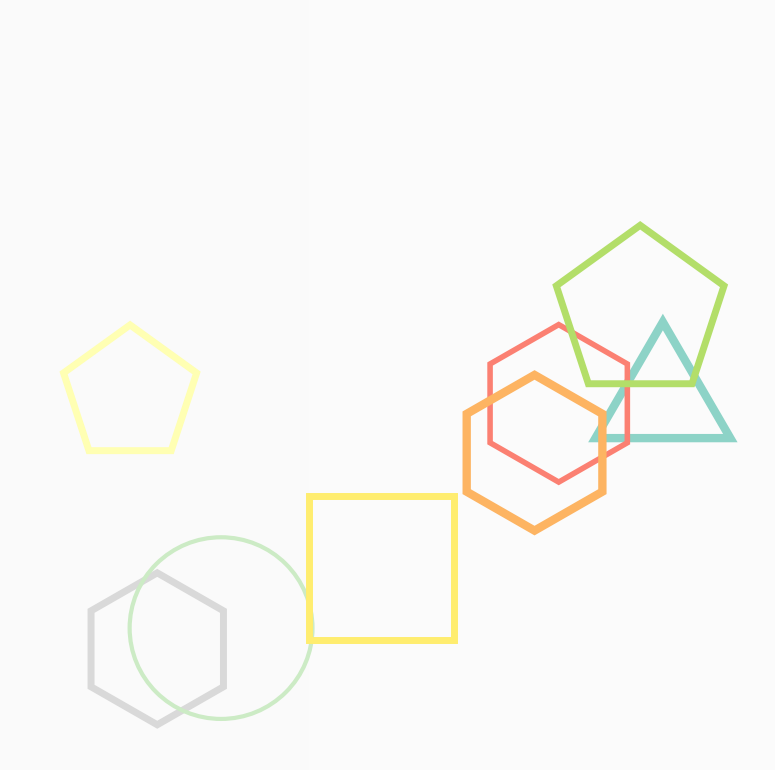[{"shape": "triangle", "thickness": 3, "radius": 0.5, "center": [0.855, 0.481]}, {"shape": "pentagon", "thickness": 2.5, "radius": 0.45, "center": [0.168, 0.488]}, {"shape": "hexagon", "thickness": 2, "radius": 0.51, "center": [0.721, 0.476]}, {"shape": "hexagon", "thickness": 3, "radius": 0.51, "center": [0.69, 0.412]}, {"shape": "pentagon", "thickness": 2.5, "radius": 0.57, "center": [0.826, 0.594]}, {"shape": "hexagon", "thickness": 2.5, "radius": 0.49, "center": [0.203, 0.157]}, {"shape": "circle", "thickness": 1.5, "radius": 0.59, "center": [0.285, 0.184]}, {"shape": "square", "thickness": 2.5, "radius": 0.47, "center": [0.493, 0.262]}]